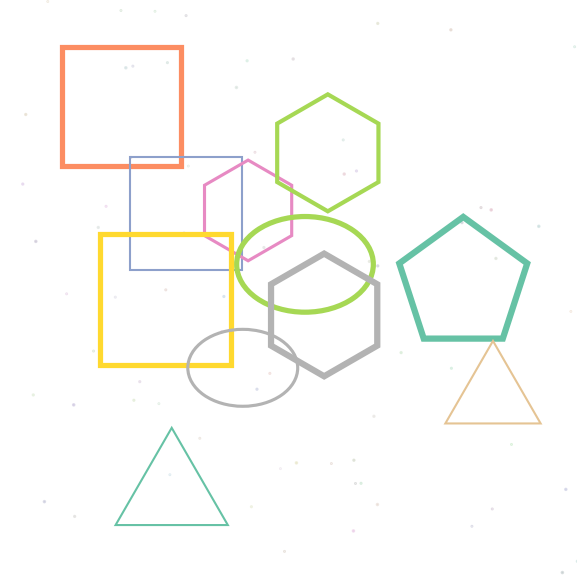[{"shape": "pentagon", "thickness": 3, "radius": 0.58, "center": [0.802, 0.507]}, {"shape": "triangle", "thickness": 1, "radius": 0.56, "center": [0.297, 0.146]}, {"shape": "square", "thickness": 2.5, "radius": 0.52, "center": [0.211, 0.815]}, {"shape": "square", "thickness": 1, "radius": 0.49, "center": [0.322, 0.629]}, {"shape": "hexagon", "thickness": 1.5, "radius": 0.44, "center": [0.43, 0.635]}, {"shape": "oval", "thickness": 2.5, "radius": 0.59, "center": [0.528, 0.541]}, {"shape": "hexagon", "thickness": 2, "radius": 0.51, "center": [0.568, 0.735]}, {"shape": "square", "thickness": 2.5, "radius": 0.57, "center": [0.287, 0.48]}, {"shape": "triangle", "thickness": 1, "radius": 0.48, "center": [0.854, 0.314]}, {"shape": "oval", "thickness": 1.5, "radius": 0.48, "center": [0.42, 0.362]}, {"shape": "hexagon", "thickness": 3, "radius": 0.53, "center": [0.561, 0.454]}]